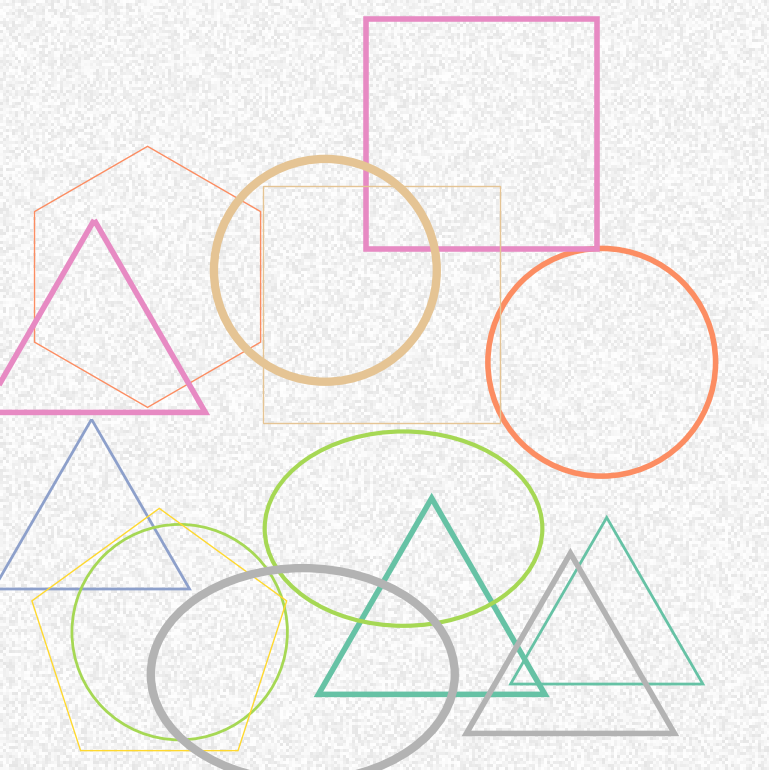[{"shape": "triangle", "thickness": 2, "radius": 0.85, "center": [0.561, 0.183]}, {"shape": "triangle", "thickness": 1, "radius": 0.72, "center": [0.788, 0.184]}, {"shape": "circle", "thickness": 2, "radius": 0.74, "center": [0.781, 0.53]}, {"shape": "hexagon", "thickness": 0.5, "radius": 0.85, "center": [0.192, 0.64]}, {"shape": "triangle", "thickness": 1, "radius": 0.73, "center": [0.119, 0.309]}, {"shape": "square", "thickness": 2, "radius": 0.75, "center": [0.625, 0.826]}, {"shape": "triangle", "thickness": 2, "radius": 0.83, "center": [0.122, 0.548]}, {"shape": "oval", "thickness": 1.5, "radius": 0.9, "center": [0.524, 0.313]}, {"shape": "circle", "thickness": 1, "radius": 0.7, "center": [0.233, 0.179]}, {"shape": "pentagon", "thickness": 0.5, "radius": 0.87, "center": [0.207, 0.166]}, {"shape": "circle", "thickness": 3, "radius": 0.72, "center": [0.423, 0.649]}, {"shape": "square", "thickness": 0.5, "radius": 0.77, "center": [0.495, 0.604]}, {"shape": "triangle", "thickness": 2, "radius": 0.78, "center": [0.741, 0.125]}, {"shape": "oval", "thickness": 3, "radius": 0.99, "center": [0.393, 0.124]}]